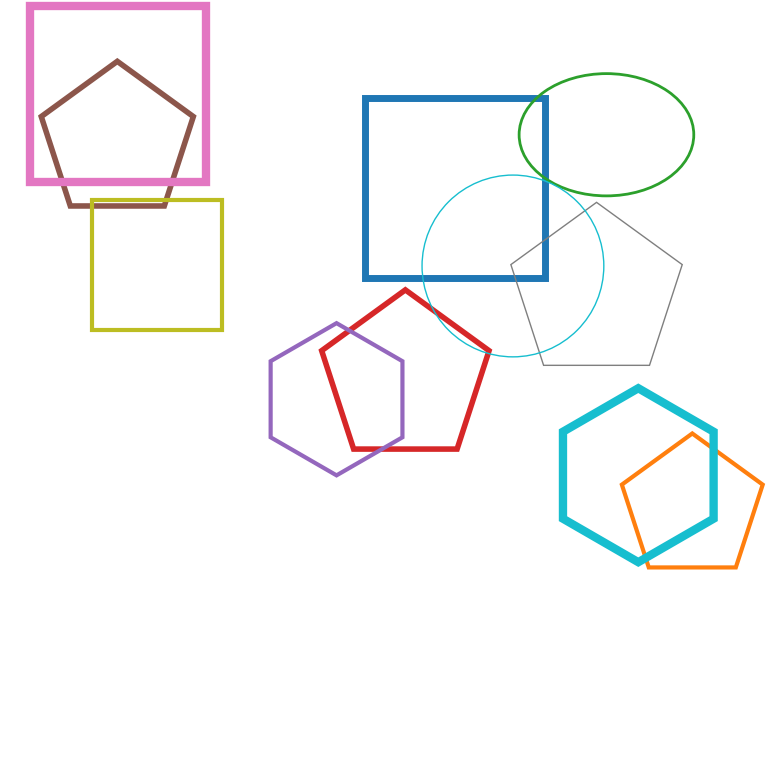[{"shape": "square", "thickness": 2.5, "radius": 0.59, "center": [0.591, 0.756]}, {"shape": "pentagon", "thickness": 1.5, "radius": 0.48, "center": [0.899, 0.341]}, {"shape": "oval", "thickness": 1, "radius": 0.57, "center": [0.788, 0.825]}, {"shape": "pentagon", "thickness": 2, "radius": 0.57, "center": [0.526, 0.509]}, {"shape": "hexagon", "thickness": 1.5, "radius": 0.49, "center": [0.437, 0.481]}, {"shape": "pentagon", "thickness": 2, "radius": 0.52, "center": [0.152, 0.817]}, {"shape": "square", "thickness": 3, "radius": 0.57, "center": [0.154, 0.878]}, {"shape": "pentagon", "thickness": 0.5, "radius": 0.58, "center": [0.775, 0.62]}, {"shape": "square", "thickness": 1.5, "radius": 0.42, "center": [0.203, 0.656]}, {"shape": "circle", "thickness": 0.5, "radius": 0.59, "center": [0.666, 0.655]}, {"shape": "hexagon", "thickness": 3, "radius": 0.56, "center": [0.829, 0.383]}]